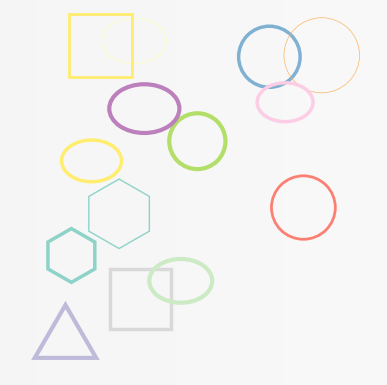[{"shape": "hexagon", "thickness": 1, "radius": 0.45, "center": [0.307, 0.445]}, {"shape": "hexagon", "thickness": 2.5, "radius": 0.35, "center": [0.184, 0.336]}, {"shape": "oval", "thickness": 0.5, "radius": 0.42, "center": [0.346, 0.894]}, {"shape": "triangle", "thickness": 3, "radius": 0.46, "center": [0.169, 0.116]}, {"shape": "circle", "thickness": 2, "radius": 0.41, "center": [0.783, 0.461]}, {"shape": "circle", "thickness": 2.5, "radius": 0.4, "center": [0.695, 0.853]}, {"shape": "circle", "thickness": 0.5, "radius": 0.49, "center": [0.83, 0.856]}, {"shape": "circle", "thickness": 3, "radius": 0.36, "center": [0.509, 0.633]}, {"shape": "oval", "thickness": 2.5, "radius": 0.36, "center": [0.736, 0.734]}, {"shape": "square", "thickness": 2.5, "radius": 0.39, "center": [0.363, 0.224]}, {"shape": "oval", "thickness": 3, "radius": 0.45, "center": [0.372, 0.718]}, {"shape": "oval", "thickness": 3, "radius": 0.41, "center": [0.466, 0.27]}, {"shape": "oval", "thickness": 2.5, "radius": 0.39, "center": [0.236, 0.582]}, {"shape": "square", "thickness": 2, "radius": 0.41, "center": [0.26, 0.882]}]